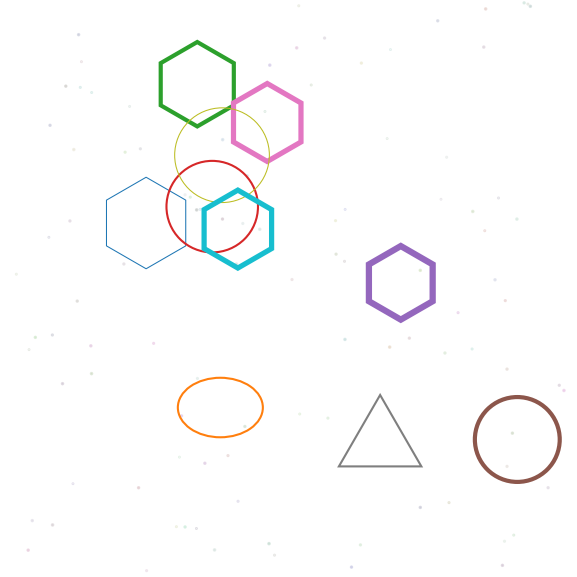[{"shape": "hexagon", "thickness": 0.5, "radius": 0.4, "center": [0.253, 0.613]}, {"shape": "oval", "thickness": 1, "radius": 0.37, "center": [0.382, 0.293]}, {"shape": "hexagon", "thickness": 2, "radius": 0.37, "center": [0.342, 0.853]}, {"shape": "circle", "thickness": 1, "radius": 0.4, "center": [0.367, 0.641]}, {"shape": "hexagon", "thickness": 3, "radius": 0.32, "center": [0.694, 0.509]}, {"shape": "circle", "thickness": 2, "radius": 0.37, "center": [0.896, 0.238]}, {"shape": "hexagon", "thickness": 2.5, "radius": 0.34, "center": [0.463, 0.787]}, {"shape": "triangle", "thickness": 1, "radius": 0.41, "center": [0.658, 0.233]}, {"shape": "circle", "thickness": 0.5, "radius": 0.41, "center": [0.384, 0.73]}, {"shape": "hexagon", "thickness": 2.5, "radius": 0.34, "center": [0.412, 0.602]}]